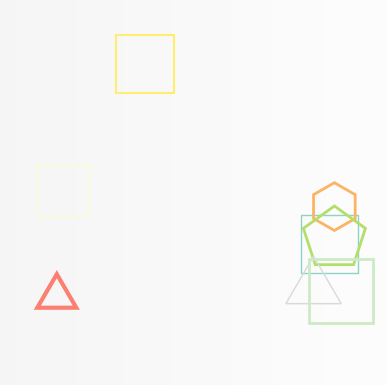[{"shape": "square", "thickness": 1, "radius": 0.37, "center": [0.851, 0.366]}, {"shape": "square", "thickness": 0.5, "radius": 0.34, "center": [0.163, 0.507]}, {"shape": "triangle", "thickness": 3, "radius": 0.29, "center": [0.147, 0.23]}, {"shape": "hexagon", "thickness": 2, "radius": 0.31, "center": [0.863, 0.463]}, {"shape": "pentagon", "thickness": 2, "radius": 0.42, "center": [0.863, 0.381]}, {"shape": "triangle", "thickness": 1, "radius": 0.41, "center": [0.809, 0.252]}, {"shape": "square", "thickness": 2, "radius": 0.41, "center": [0.88, 0.245]}, {"shape": "square", "thickness": 1.5, "radius": 0.38, "center": [0.374, 0.835]}]